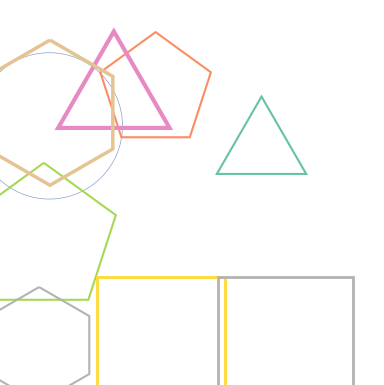[{"shape": "triangle", "thickness": 1.5, "radius": 0.67, "center": [0.679, 0.615]}, {"shape": "pentagon", "thickness": 1.5, "radius": 0.75, "center": [0.404, 0.766]}, {"shape": "circle", "thickness": 0.5, "radius": 0.95, "center": [0.128, 0.673]}, {"shape": "triangle", "thickness": 3, "radius": 0.84, "center": [0.296, 0.751]}, {"shape": "pentagon", "thickness": 1.5, "radius": 0.98, "center": [0.114, 0.38]}, {"shape": "square", "thickness": 2, "radius": 0.83, "center": [0.418, 0.113]}, {"shape": "hexagon", "thickness": 2.5, "radius": 0.94, "center": [0.13, 0.707]}, {"shape": "square", "thickness": 2, "radius": 0.87, "center": [0.742, 0.105]}, {"shape": "hexagon", "thickness": 1.5, "radius": 0.75, "center": [0.102, 0.104]}]